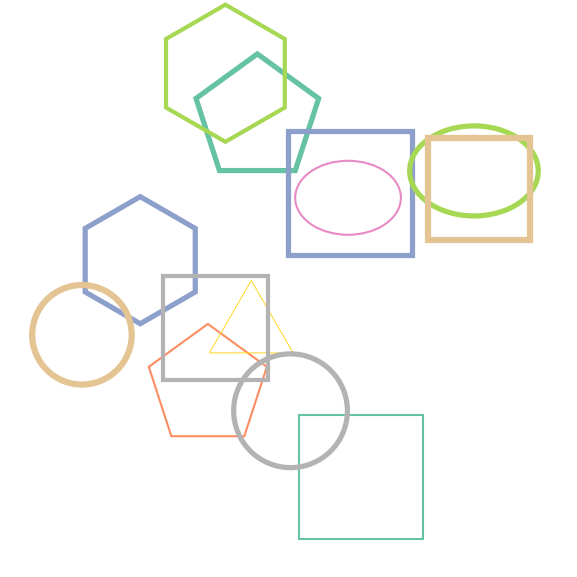[{"shape": "square", "thickness": 1, "radius": 0.54, "center": [0.625, 0.174]}, {"shape": "pentagon", "thickness": 2.5, "radius": 0.56, "center": [0.446, 0.794]}, {"shape": "pentagon", "thickness": 1, "radius": 0.54, "center": [0.36, 0.331]}, {"shape": "hexagon", "thickness": 2.5, "radius": 0.55, "center": [0.243, 0.549]}, {"shape": "square", "thickness": 2.5, "radius": 0.54, "center": [0.605, 0.665]}, {"shape": "oval", "thickness": 1, "radius": 0.46, "center": [0.603, 0.657]}, {"shape": "oval", "thickness": 2.5, "radius": 0.56, "center": [0.821, 0.703]}, {"shape": "hexagon", "thickness": 2, "radius": 0.59, "center": [0.39, 0.872]}, {"shape": "triangle", "thickness": 0.5, "radius": 0.42, "center": [0.435, 0.43]}, {"shape": "square", "thickness": 3, "radius": 0.44, "center": [0.83, 0.672]}, {"shape": "circle", "thickness": 3, "radius": 0.43, "center": [0.142, 0.419]}, {"shape": "circle", "thickness": 2.5, "radius": 0.49, "center": [0.503, 0.288]}, {"shape": "square", "thickness": 2, "radius": 0.45, "center": [0.373, 0.431]}]